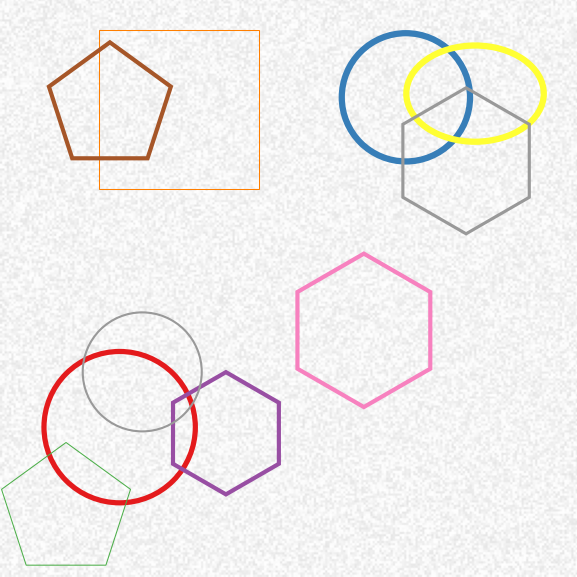[{"shape": "circle", "thickness": 2.5, "radius": 0.66, "center": [0.207, 0.259]}, {"shape": "circle", "thickness": 3, "radius": 0.56, "center": [0.703, 0.831]}, {"shape": "pentagon", "thickness": 0.5, "radius": 0.59, "center": [0.114, 0.115]}, {"shape": "hexagon", "thickness": 2, "radius": 0.53, "center": [0.391, 0.249]}, {"shape": "square", "thickness": 0.5, "radius": 0.69, "center": [0.31, 0.81]}, {"shape": "oval", "thickness": 3, "radius": 0.6, "center": [0.823, 0.837]}, {"shape": "pentagon", "thickness": 2, "radius": 0.55, "center": [0.19, 0.815]}, {"shape": "hexagon", "thickness": 2, "radius": 0.66, "center": [0.63, 0.427]}, {"shape": "hexagon", "thickness": 1.5, "radius": 0.63, "center": [0.807, 0.721]}, {"shape": "circle", "thickness": 1, "radius": 0.52, "center": [0.246, 0.355]}]